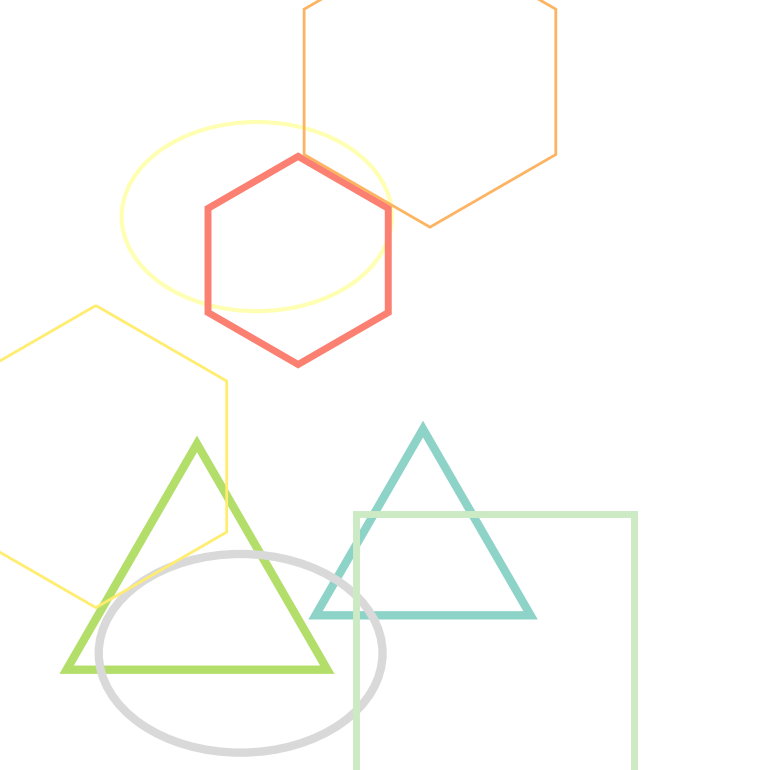[{"shape": "triangle", "thickness": 3, "radius": 0.81, "center": [0.549, 0.282]}, {"shape": "oval", "thickness": 1.5, "radius": 0.88, "center": [0.333, 0.719]}, {"shape": "hexagon", "thickness": 2.5, "radius": 0.68, "center": [0.387, 0.662]}, {"shape": "hexagon", "thickness": 1, "radius": 0.94, "center": [0.558, 0.894]}, {"shape": "triangle", "thickness": 3, "radius": 0.98, "center": [0.256, 0.228]}, {"shape": "oval", "thickness": 3, "radius": 0.92, "center": [0.313, 0.152]}, {"shape": "square", "thickness": 2.5, "radius": 0.9, "center": [0.643, 0.152]}, {"shape": "hexagon", "thickness": 1, "radius": 0.98, "center": [0.125, 0.407]}]